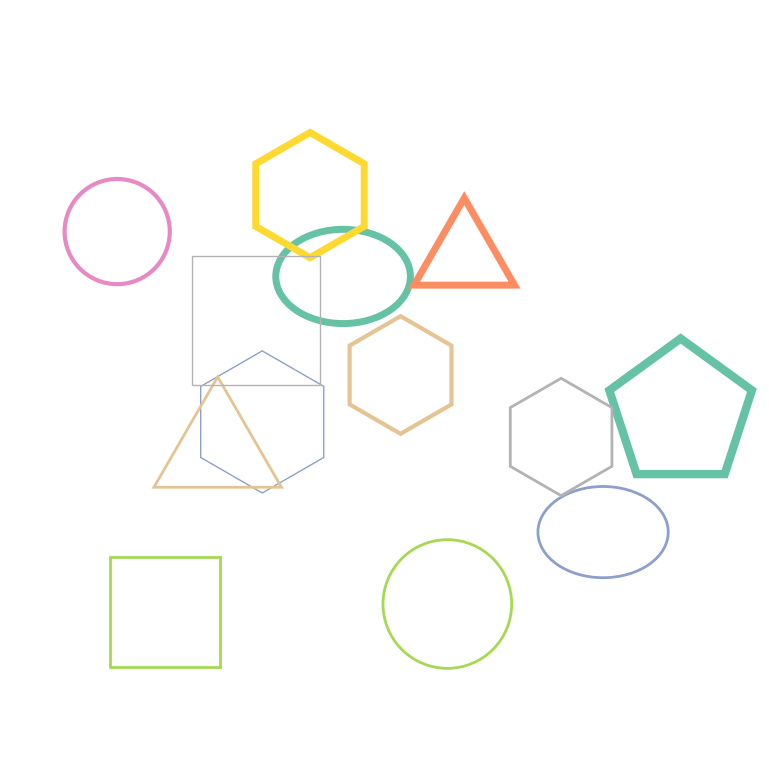[{"shape": "pentagon", "thickness": 3, "radius": 0.49, "center": [0.884, 0.463]}, {"shape": "oval", "thickness": 2.5, "radius": 0.44, "center": [0.446, 0.641]}, {"shape": "triangle", "thickness": 2.5, "radius": 0.38, "center": [0.603, 0.667]}, {"shape": "hexagon", "thickness": 0.5, "radius": 0.46, "center": [0.341, 0.452]}, {"shape": "oval", "thickness": 1, "radius": 0.42, "center": [0.783, 0.309]}, {"shape": "circle", "thickness": 1.5, "radius": 0.34, "center": [0.152, 0.699]}, {"shape": "circle", "thickness": 1, "radius": 0.42, "center": [0.581, 0.216]}, {"shape": "square", "thickness": 1, "radius": 0.36, "center": [0.214, 0.205]}, {"shape": "hexagon", "thickness": 2.5, "radius": 0.41, "center": [0.403, 0.747]}, {"shape": "triangle", "thickness": 1, "radius": 0.48, "center": [0.283, 0.415]}, {"shape": "hexagon", "thickness": 1.5, "radius": 0.38, "center": [0.52, 0.513]}, {"shape": "square", "thickness": 0.5, "radius": 0.42, "center": [0.333, 0.584]}, {"shape": "hexagon", "thickness": 1, "radius": 0.38, "center": [0.729, 0.433]}]